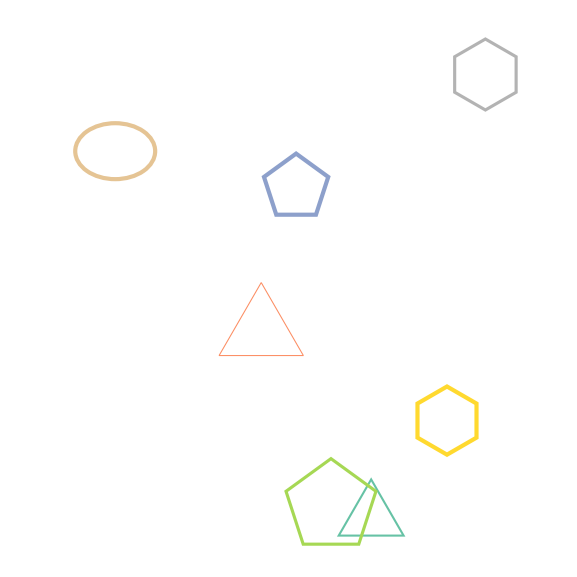[{"shape": "triangle", "thickness": 1, "radius": 0.32, "center": [0.643, 0.104]}, {"shape": "triangle", "thickness": 0.5, "radius": 0.42, "center": [0.452, 0.426]}, {"shape": "pentagon", "thickness": 2, "radius": 0.29, "center": [0.513, 0.675]}, {"shape": "pentagon", "thickness": 1.5, "radius": 0.41, "center": [0.573, 0.123]}, {"shape": "hexagon", "thickness": 2, "radius": 0.3, "center": [0.774, 0.271]}, {"shape": "oval", "thickness": 2, "radius": 0.35, "center": [0.199, 0.737]}, {"shape": "hexagon", "thickness": 1.5, "radius": 0.31, "center": [0.841, 0.87]}]